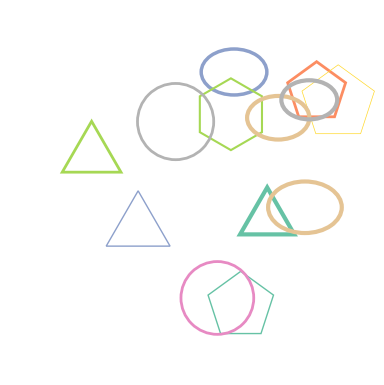[{"shape": "triangle", "thickness": 3, "radius": 0.41, "center": [0.694, 0.432]}, {"shape": "pentagon", "thickness": 1, "radius": 0.45, "center": [0.625, 0.206]}, {"shape": "pentagon", "thickness": 2, "radius": 0.4, "center": [0.822, 0.761]}, {"shape": "oval", "thickness": 2.5, "radius": 0.43, "center": [0.608, 0.813]}, {"shape": "triangle", "thickness": 1, "radius": 0.48, "center": [0.359, 0.409]}, {"shape": "circle", "thickness": 2, "radius": 0.47, "center": [0.565, 0.226]}, {"shape": "hexagon", "thickness": 1.5, "radius": 0.47, "center": [0.6, 0.703]}, {"shape": "triangle", "thickness": 2, "radius": 0.44, "center": [0.238, 0.597]}, {"shape": "pentagon", "thickness": 0.5, "radius": 0.49, "center": [0.878, 0.733]}, {"shape": "oval", "thickness": 3, "radius": 0.48, "center": [0.792, 0.462]}, {"shape": "oval", "thickness": 3, "radius": 0.4, "center": [0.723, 0.694]}, {"shape": "oval", "thickness": 3, "radius": 0.36, "center": [0.803, 0.741]}, {"shape": "circle", "thickness": 2, "radius": 0.5, "center": [0.456, 0.684]}]